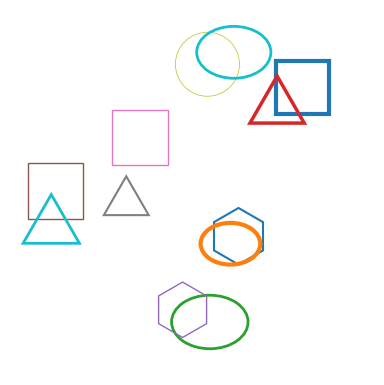[{"shape": "square", "thickness": 3, "radius": 0.34, "center": [0.786, 0.772]}, {"shape": "hexagon", "thickness": 1.5, "radius": 0.37, "center": [0.619, 0.386]}, {"shape": "oval", "thickness": 3, "radius": 0.39, "center": [0.599, 0.367]}, {"shape": "oval", "thickness": 2, "radius": 0.5, "center": [0.545, 0.164]}, {"shape": "triangle", "thickness": 2.5, "radius": 0.41, "center": [0.72, 0.721]}, {"shape": "hexagon", "thickness": 1, "radius": 0.36, "center": [0.474, 0.195]}, {"shape": "square", "thickness": 1, "radius": 0.36, "center": [0.144, 0.503]}, {"shape": "square", "thickness": 1, "radius": 0.36, "center": [0.364, 0.643]}, {"shape": "triangle", "thickness": 1.5, "radius": 0.34, "center": [0.328, 0.475]}, {"shape": "circle", "thickness": 0.5, "radius": 0.42, "center": [0.539, 0.833]}, {"shape": "oval", "thickness": 2, "radius": 0.48, "center": [0.607, 0.864]}, {"shape": "triangle", "thickness": 2, "radius": 0.42, "center": [0.133, 0.41]}]